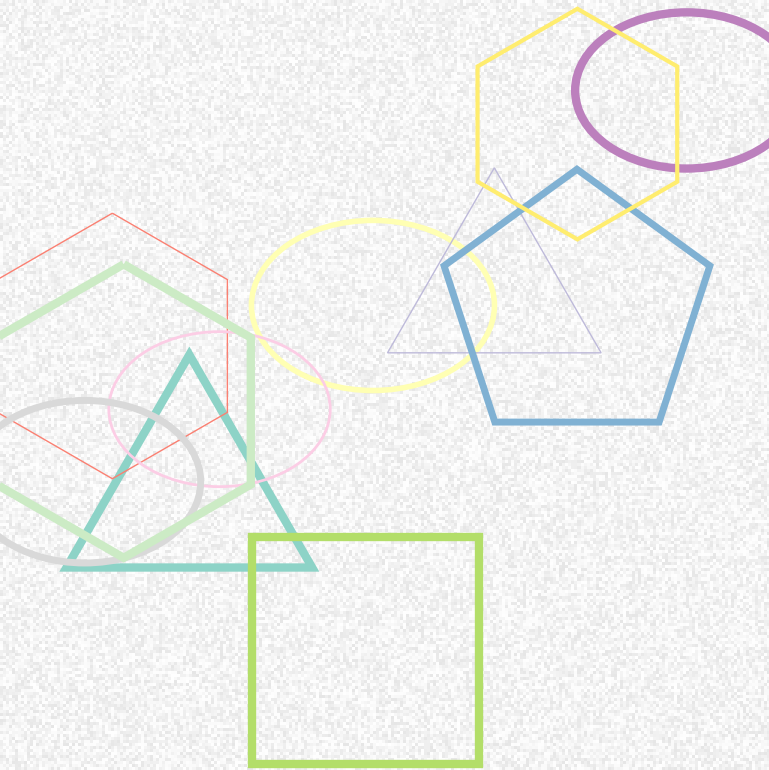[{"shape": "triangle", "thickness": 3, "radius": 0.92, "center": [0.246, 0.355]}, {"shape": "oval", "thickness": 2, "radius": 0.79, "center": [0.484, 0.603]}, {"shape": "triangle", "thickness": 0.5, "radius": 0.8, "center": [0.642, 0.622]}, {"shape": "hexagon", "thickness": 0.5, "radius": 0.86, "center": [0.146, 0.551]}, {"shape": "pentagon", "thickness": 2.5, "radius": 0.91, "center": [0.749, 0.599]}, {"shape": "square", "thickness": 3, "radius": 0.74, "center": [0.475, 0.155]}, {"shape": "oval", "thickness": 1, "radius": 0.72, "center": [0.285, 0.469]}, {"shape": "oval", "thickness": 2.5, "radius": 0.75, "center": [0.11, 0.374]}, {"shape": "oval", "thickness": 3, "radius": 0.72, "center": [0.892, 0.883]}, {"shape": "hexagon", "thickness": 3, "radius": 0.95, "center": [0.161, 0.466]}, {"shape": "hexagon", "thickness": 1.5, "radius": 0.75, "center": [0.75, 0.839]}]